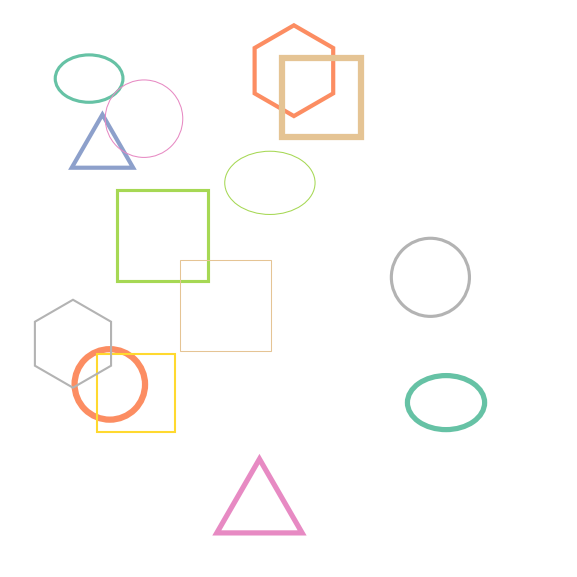[{"shape": "oval", "thickness": 1.5, "radius": 0.29, "center": [0.154, 0.863]}, {"shape": "oval", "thickness": 2.5, "radius": 0.33, "center": [0.772, 0.302]}, {"shape": "hexagon", "thickness": 2, "radius": 0.39, "center": [0.509, 0.877]}, {"shape": "circle", "thickness": 3, "radius": 0.31, "center": [0.19, 0.333]}, {"shape": "triangle", "thickness": 2, "radius": 0.31, "center": [0.177, 0.739]}, {"shape": "circle", "thickness": 0.5, "radius": 0.34, "center": [0.249, 0.794]}, {"shape": "triangle", "thickness": 2.5, "radius": 0.43, "center": [0.449, 0.119]}, {"shape": "oval", "thickness": 0.5, "radius": 0.39, "center": [0.467, 0.683]}, {"shape": "square", "thickness": 1.5, "radius": 0.39, "center": [0.281, 0.592]}, {"shape": "square", "thickness": 1, "radius": 0.34, "center": [0.235, 0.318]}, {"shape": "square", "thickness": 0.5, "radius": 0.39, "center": [0.39, 0.47]}, {"shape": "square", "thickness": 3, "radius": 0.34, "center": [0.556, 0.83]}, {"shape": "circle", "thickness": 1.5, "radius": 0.34, "center": [0.745, 0.519]}, {"shape": "hexagon", "thickness": 1, "radius": 0.38, "center": [0.126, 0.404]}]